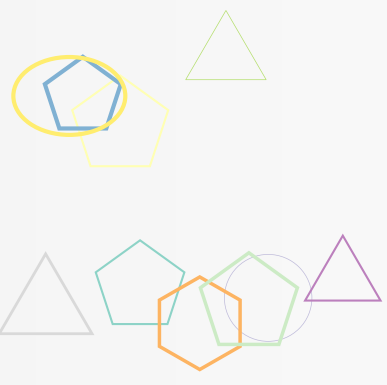[{"shape": "pentagon", "thickness": 1.5, "radius": 0.6, "center": [0.361, 0.256]}, {"shape": "pentagon", "thickness": 1.5, "radius": 0.65, "center": [0.31, 0.674]}, {"shape": "circle", "thickness": 0.5, "radius": 0.56, "center": [0.692, 0.226]}, {"shape": "pentagon", "thickness": 3, "radius": 0.51, "center": [0.214, 0.75]}, {"shape": "hexagon", "thickness": 2.5, "radius": 0.6, "center": [0.516, 0.16]}, {"shape": "triangle", "thickness": 0.5, "radius": 0.6, "center": [0.583, 0.853]}, {"shape": "triangle", "thickness": 2, "radius": 0.69, "center": [0.118, 0.202]}, {"shape": "triangle", "thickness": 1.5, "radius": 0.56, "center": [0.885, 0.276]}, {"shape": "pentagon", "thickness": 2.5, "radius": 0.66, "center": [0.642, 0.212]}, {"shape": "oval", "thickness": 3, "radius": 0.72, "center": [0.179, 0.751]}]